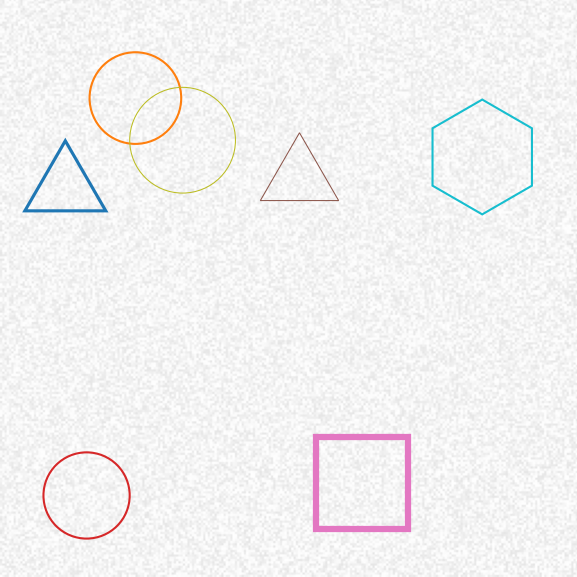[{"shape": "triangle", "thickness": 1.5, "radius": 0.4, "center": [0.113, 0.674]}, {"shape": "circle", "thickness": 1, "radius": 0.4, "center": [0.234, 0.829]}, {"shape": "circle", "thickness": 1, "radius": 0.37, "center": [0.15, 0.141]}, {"shape": "triangle", "thickness": 0.5, "radius": 0.39, "center": [0.519, 0.691]}, {"shape": "square", "thickness": 3, "radius": 0.4, "center": [0.627, 0.162]}, {"shape": "circle", "thickness": 0.5, "radius": 0.46, "center": [0.316, 0.756]}, {"shape": "hexagon", "thickness": 1, "radius": 0.5, "center": [0.835, 0.727]}]